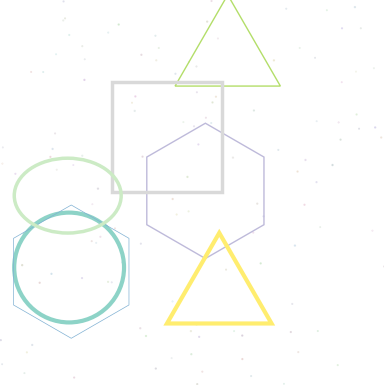[{"shape": "circle", "thickness": 3, "radius": 0.71, "center": [0.18, 0.305]}, {"shape": "hexagon", "thickness": 1, "radius": 0.88, "center": [0.533, 0.504]}, {"shape": "hexagon", "thickness": 0.5, "radius": 0.87, "center": [0.185, 0.294]}, {"shape": "triangle", "thickness": 1, "radius": 0.79, "center": [0.591, 0.855]}, {"shape": "square", "thickness": 2.5, "radius": 0.71, "center": [0.434, 0.644]}, {"shape": "oval", "thickness": 2.5, "radius": 0.69, "center": [0.176, 0.492]}, {"shape": "triangle", "thickness": 3, "radius": 0.78, "center": [0.57, 0.238]}]